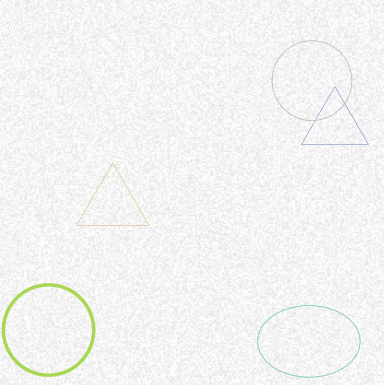[{"shape": "oval", "thickness": 0.5, "radius": 0.67, "center": [0.802, 0.113]}, {"shape": "triangle", "thickness": 0.5, "radius": 0.5, "center": [0.87, 0.675]}, {"shape": "circle", "thickness": 2.5, "radius": 0.59, "center": [0.126, 0.143]}, {"shape": "triangle", "thickness": 0.5, "radius": 0.54, "center": [0.293, 0.469]}, {"shape": "circle", "thickness": 0.5, "radius": 0.52, "center": [0.81, 0.791]}]